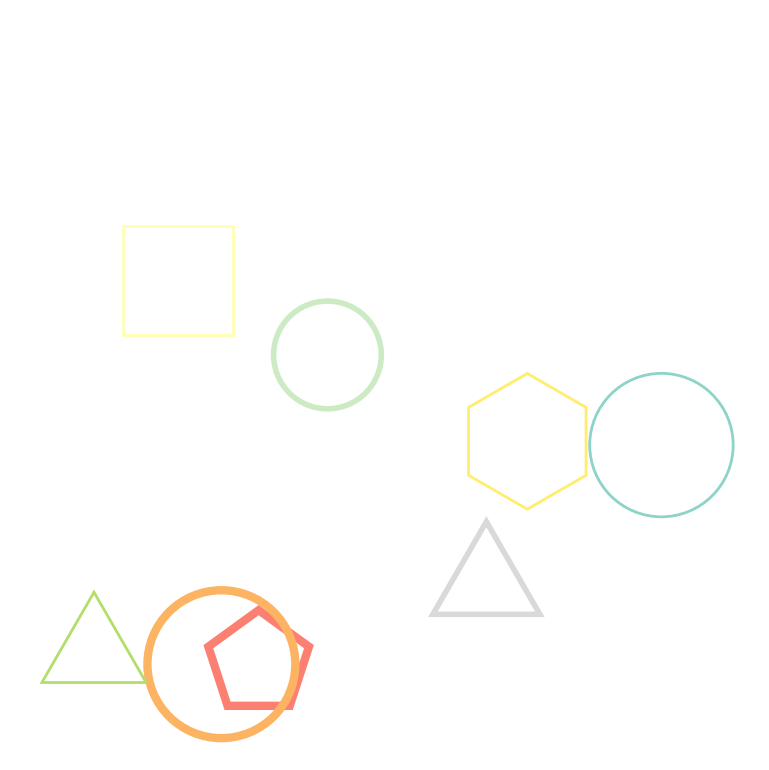[{"shape": "circle", "thickness": 1, "radius": 0.47, "center": [0.859, 0.422]}, {"shape": "square", "thickness": 1, "radius": 0.35, "center": [0.231, 0.636]}, {"shape": "pentagon", "thickness": 3, "radius": 0.34, "center": [0.336, 0.139]}, {"shape": "circle", "thickness": 3, "radius": 0.48, "center": [0.287, 0.137]}, {"shape": "triangle", "thickness": 1, "radius": 0.39, "center": [0.122, 0.153]}, {"shape": "triangle", "thickness": 2, "radius": 0.4, "center": [0.632, 0.242]}, {"shape": "circle", "thickness": 2, "radius": 0.35, "center": [0.425, 0.539]}, {"shape": "hexagon", "thickness": 1, "radius": 0.44, "center": [0.685, 0.427]}]